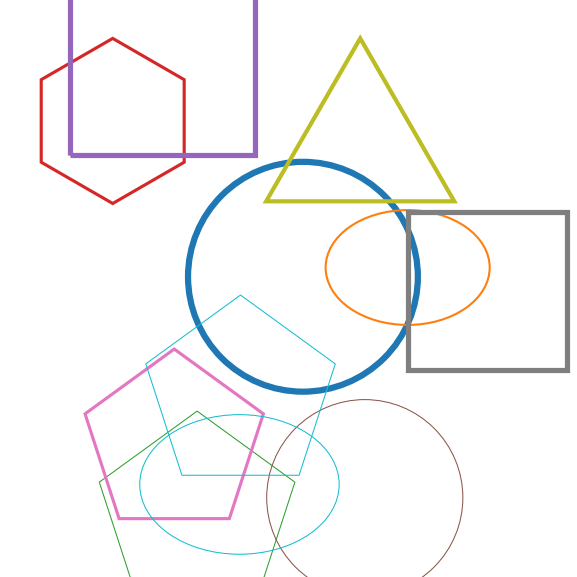[{"shape": "circle", "thickness": 3, "radius": 0.99, "center": [0.525, 0.52]}, {"shape": "oval", "thickness": 1, "radius": 0.71, "center": [0.706, 0.536]}, {"shape": "pentagon", "thickness": 0.5, "radius": 0.89, "center": [0.341, 0.109]}, {"shape": "hexagon", "thickness": 1.5, "radius": 0.71, "center": [0.195, 0.79]}, {"shape": "square", "thickness": 2.5, "radius": 0.8, "center": [0.281, 0.891]}, {"shape": "circle", "thickness": 0.5, "radius": 0.85, "center": [0.632, 0.137]}, {"shape": "pentagon", "thickness": 1.5, "radius": 0.81, "center": [0.302, 0.232]}, {"shape": "square", "thickness": 2.5, "radius": 0.68, "center": [0.844, 0.495]}, {"shape": "triangle", "thickness": 2, "radius": 0.94, "center": [0.624, 0.745]}, {"shape": "pentagon", "thickness": 0.5, "radius": 0.86, "center": [0.416, 0.316]}, {"shape": "oval", "thickness": 0.5, "radius": 0.86, "center": [0.415, 0.16]}]